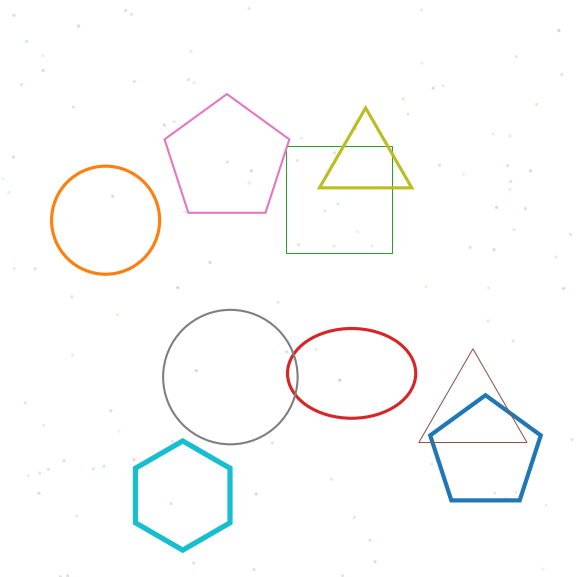[{"shape": "pentagon", "thickness": 2, "radius": 0.5, "center": [0.841, 0.214]}, {"shape": "circle", "thickness": 1.5, "radius": 0.47, "center": [0.183, 0.618]}, {"shape": "square", "thickness": 0.5, "radius": 0.46, "center": [0.588, 0.654]}, {"shape": "oval", "thickness": 1.5, "radius": 0.56, "center": [0.609, 0.353]}, {"shape": "triangle", "thickness": 0.5, "radius": 0.54, "center": [0.819, 0.287]}, {"shape": "pentagon", "thickness": 1, "radius": 0.57, "center": [0.393, 0.723]}, {"shape": "circle", "thickness": 1, "radius": 0.58, "center": [0.399, 0.346]}, {"shape": "triangle", "thickness": 1.5, "radius": 0.46, "center": [0.633, 0.72]}, {"shape": "hexagon", "thickness": 2.5, "radius": 0.47, "center": [0.316, 0.141]}]